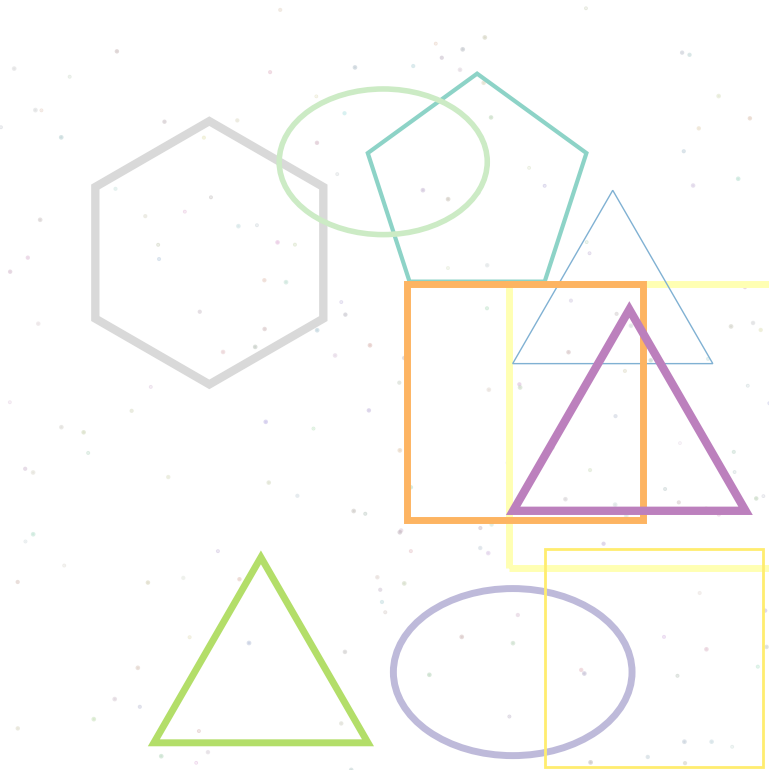[{"shape": "pentagon", "thickness": 1.5, "radius": 0.75, "center": [0.62, 0.755]}, {"shape": "square", "thickness": 2.5, "radius": 0.92, "center": [0.846, 0.447]}, {"shape": "oval", "thickness": 2.5, "radius": 0.77, "center": [0.666, 0.127]}, {"shape": "triangle", "thickness": 0.5, "radius": 0.75, "center": [0.796, 0.603]}, {"shape": "square", "thickness": 2.5, "radius": 0.76, "center": [0.682, 0.478]}, {"shape": "triangle", "thickness": 2.5, "radius": 0.8, "center": [0.339, 0.116]}, {"shape": "hexagon", "thickness": 3, "radius": 0.85, "center": [0.272, 0.672]}, {"shape": "triangle", "thickness": 3, "radius": 0.87, "center": [0.817, 0.424]}, {"shape": "oval", "thickness": 2, "radius": 0.68, "center": [0.498, 0.79]}, {"shape": "square", "thickness": 1, "radius": 0.71, "center": [0.849, 0.145]}]